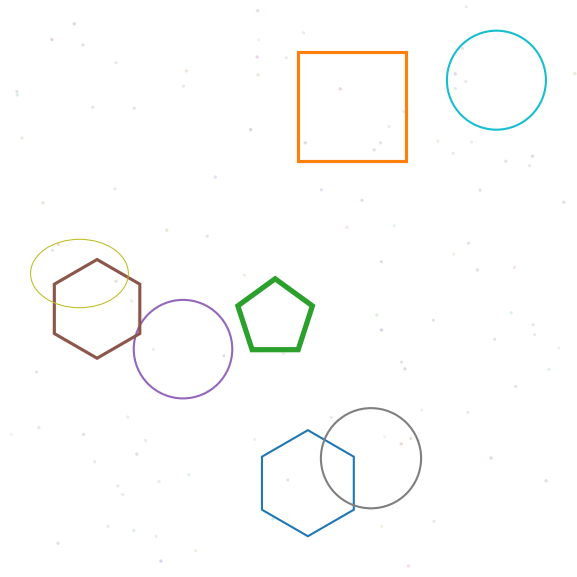[{"shape": "hexagon", "thickness": 1, "radius": 0.46, "center": [0.533, 0.162]}, {"shape": "square", "thickness": 1.5, "radius": 0.47, "center": [0.61, 0.815]}, {"shape": "pentagon", "thickness": 2.5, "radius": 0.34, "center": [0.476, 0.449]}, {"shape": "circle", "thickness": 1, "radius": 0.43, "center": [0.317, 0.395]}, {"shape": "hexagon", "thickness": 1.5, "radius": 0.43, "center": [0.168, 0.464]}, {"shape": "circle", "thickness": 1, "radius": 0.43, "center": [0.642, 0.206]}, {"shape": "oval", "thickness": 0.5, "radius": 0.42, "center": [0.138, 0.526]}, {"shape": "circle", "thickness": 1, "radius": 0.43, "center": [0.86, 0.86]}]